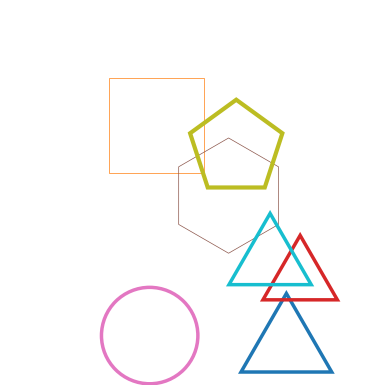[{"shape": "triangle", "thickness": 2.5, "radius": 0.68, "center": [0.744, 0.102]}, {"shape": "square", "thickness": 0.5, "radius": 0.62, "center": [0.406, 0.675]}, {"shape": "triangle", "thickness": 2.5, "radius": 0.56, "center": [0.78, 0.277]}, {"shape": "hexagon", "thickness": 0.5, "radius": 0.75, "center": [0.594, 0.492]}, {"shape": "circle", "thickness": 2.5, "radius": 0.63, "center": [0.389, 0.128]}, {"shape": "pentagon", "thickness": 3, "radius": 0.63, "center": [0.614, 0.615]}, {"shape": "triangle", "thickness": 2.5, "radius": 0.62, "center": [0.702, 0.322]}]